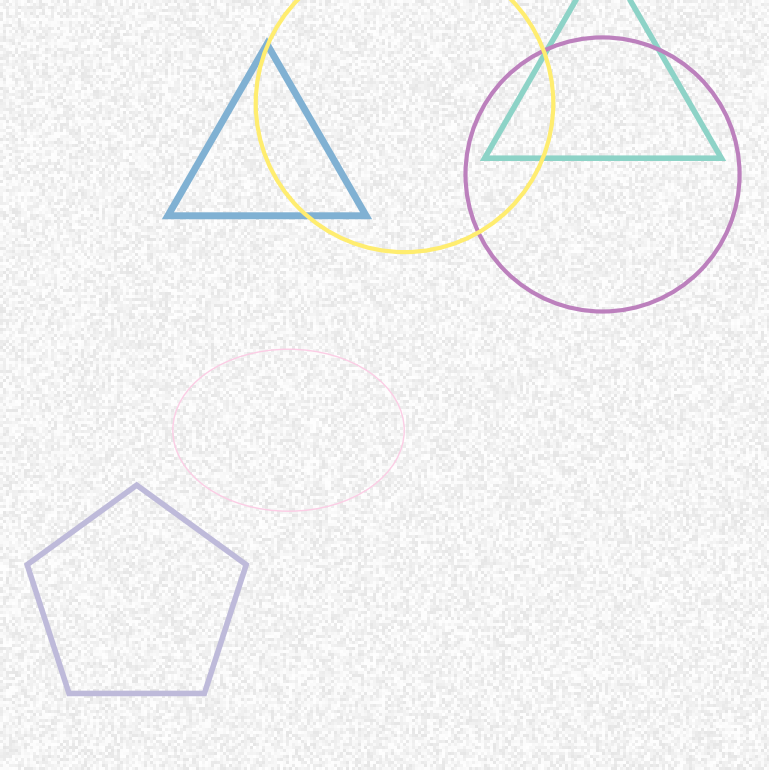[{"shape": "triangle", "thickness": 2, "radius": 0.89, "center": [0.783, 0.883]}, {"shape": "pentagon", "thickness": 2, "radius": 0.75, "center": [0.178, 0.22]}, {"shape": "triangle", "thickness": 2.5, "radius": 0.74, "center": [0.347, 0.794]}, {"shape": "oval", "thickness": 0.5, "radius": 0.75, "center": [0.375, 0.441]}, {"shape": "circle", "thickness": 1.5, "radius": 0.89, "center": [0.783, 0.773]}, {"shape": "circle", "thickness": 1.5, "radius": 0.97, "center": [0.525, 0.866]}]